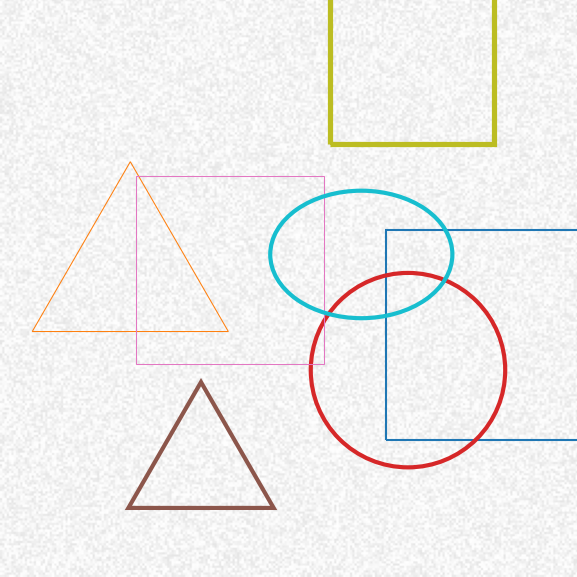[{"shape": "square", "thickness": 1, "radius": 0.91, "center": [0.851, 0.42]}, {"shape": "triangle", "thickness": 0.5, "radius": 0.98, "center": [0.226, 0.523]}, {"shape": "circle", "thickness": 2, "radius": 0.84, "center": [0.706, 0.358]}, {"shape": "triangle", "thickness": 2, "radius": 0.73, "center": [0.348, 0.192]}, {"shape": "square", "thickness": 0.5, "radius": 0.81, "center": [0.398, 0.531]}, {"shape": "square", "thickness": 2.5, "radius": 0.71, "center": [0.713, 0.892]}, {"shape": "oval", "thickness": 2, "radius": 0.79, "center": [0.626, 0.559]}]